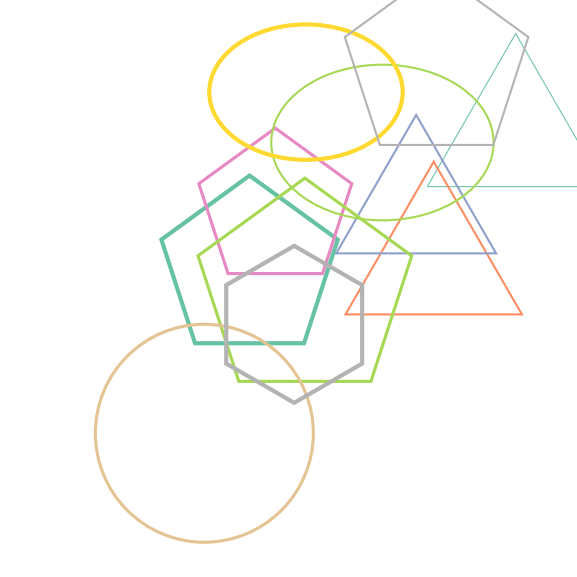[{"shape": "triangle", "thickness": 0.5, "radius": 0.88, "center": [0.893, 0.764]}, {"shape": "pentagon", "thickness": 2, "radius": 0.8, "center": [0.432, 0.535]}, {"shape": "triangle", "thickness": 1, "radius": 0.88, "center": [0.751, 0.543]}, {"shape": "triangle", "thickness": 1, "radius": 0.8, "center": [0.721, 0.64]}, {"shape": "pentagon", "thickness": 1.5, "radius": 0.7, "center": [0.477, 0.638]}, {"shape": "oval", "thickness": 1, "radius": 0.96, "center": [0.662, 0.752]}, {"shape": "pentagon", "thickness": 1.5, "radius": 0.97, "center": [0.528, 0.496]}, {"shape": "oval", "thickness": 2, "radius": 0.84, "center": [0.53, 0.84]}, {"shape": "circle", "thickness": 1.5, "radius": 0.94, "center": [0.354, 0.249]}, {"shape": "pentagon", "thickness": 1, "radius": 0.84, "center": [0.756, 0.883]}, {"shape": "hexagon", "thickness": 2, "radius": 0.68, "center": [0.509, 0.437]}]